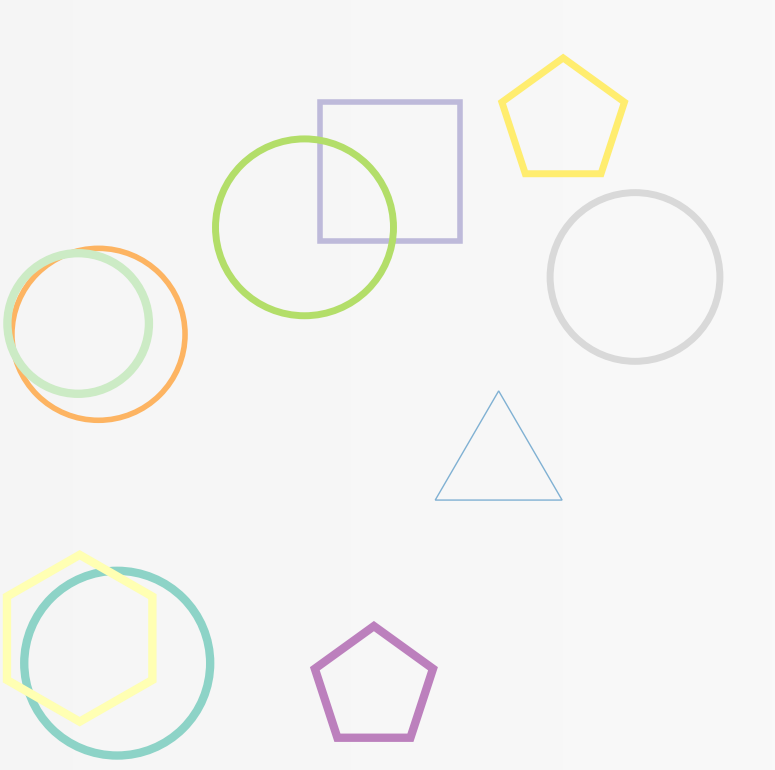[{"shape": "circle", "thickness": 3, "radius": 0.6, "center": [0.151, 0.139]}, {"shape": "hexagon", "thickness": 3, "radius": 0.54, "center": [0.103, 0.171]}, {"shape": "square", "thickness": 2, "radius": 0.45, "center": [0.503, 0.777]}, {"shape": "triangle", "thickness": 0.5, "radius": 0.47, "center": [0.643, 0.398]}, {"shape": "circle", "thickness": 2, "radius": 0.56, "center": [0.127, 0.566]}, {"shape": "circle", "thickness": 2.5, "radius": 0.57, "center": [0.393, 0.705]}, {"shape": "circle", "thickness": 2.5, "radius": 0.55, "center": [0.819, 0.64]}, {"shape": "pentagon", "thickness": 3, "radius": 0.4, "center": [0.482, 0.107]}, {"shape": "circle", "thickness": 3, "radius": 0.46, "center": [0.101, 0.58]}, {"shape": "pentagon", "thickness": 2.5, "radius": 0.42, "center": [0.727, 0.842]}]